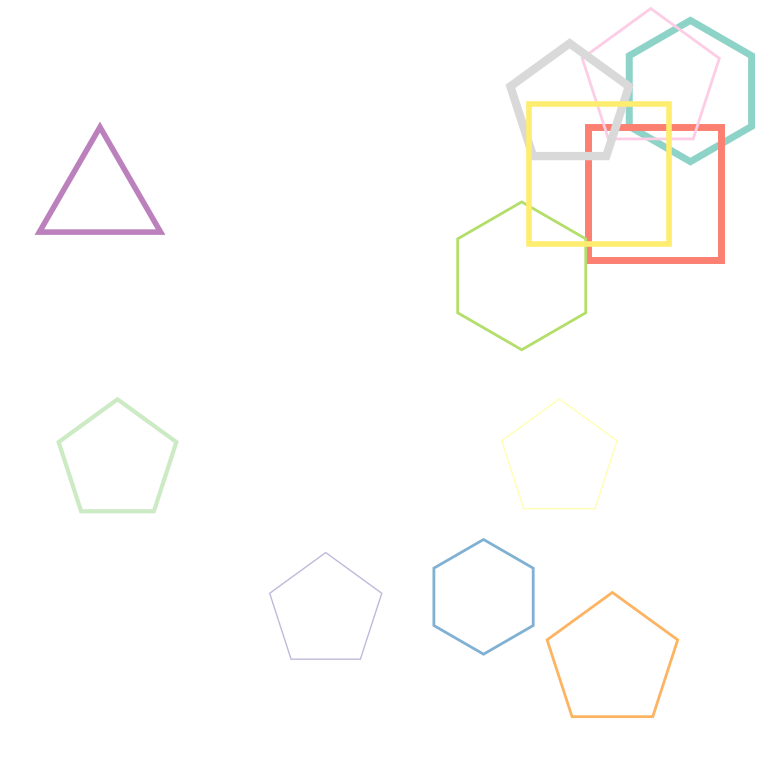[{"shape": "hexagon", "thickness": 2.5, "radius": 0.46, "center": [0.897, 0.882]}, {"shape": "pentagon", "thickness": 0.5, "radius": 0.39, "center": [0.726, 0.403]}, {"shape": "pentagon", "thickness": 0.5, "radius": 0.38, "center": [0.423, 0.206]}, {"shape": "square", "thickness": 2.5, "radius": 0.43, "center": [0.85, 0.748]}, {"shape": "hexagon", "thickness": 1, "radius": 0.37, "center": [0.628, 0.225]}, {"shape": "pentagon", "thickness": 1, "radius": 0.45, "center": [0.795, 0.141]}, {"shape": "hexagon", "thickness": 1, "radius": 0.48, "center": [0.678, 0.642]}, {"shape": "pentagon", "thickness": 1, "radius": 0.47, "center": [0.845, 0.895]}, {"shape": "pentagon", "thickness": 3, "radius": 0.4, "center": [0.74, 0.863]}, {"shape": "triangle", "thickness": 2, "radius": 0.45, "center": [0.13, 0.744]}, {"shape": "pentagon", "thickness": 1.5, "radius": 0.4, "center": [0.153, 0.401]}, {"shape": "square", "thickness": 2, "radius": 0.45, "center": [0.778, 0.774]}]